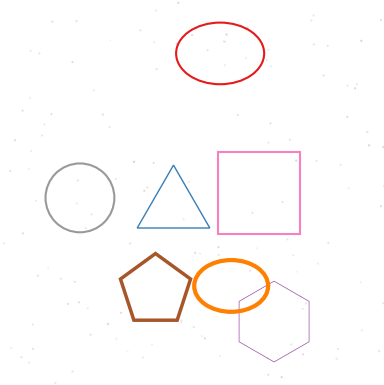[{"shape": "oval", "thickness": 1.5, "radius": 0.57, "center": [0.572, 0.861]}, {"shape": "triangle", "thickness": 1, "radius": 0.54, "center": [0.451, 0.462]}, {"shape": "hexagon", "thickness": 0.5, "radius": 0.52, "center": [0.712, 0.165]}, {"shape": "oval", "thickness": 3, "radius": 0.48, "center": [0.6, 0.257]}, {"shape": "pentagon", "thickness": 2.5, "radius": 0.48, "center": [0.404, 0.246]}, {"shape": "square", "thickness": 1.5, "radius": 0.53, "center": [0.672, 0.498]}, {"shape": "circle", "thickness": 1.5, "radius": 0.45, "center": [0.208, 0.486]}]